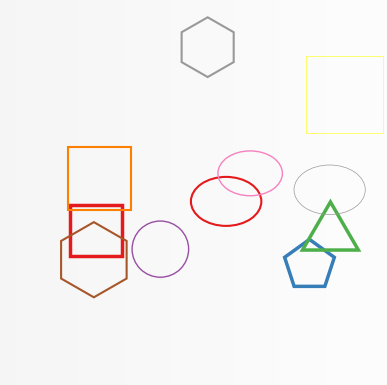[{"shape": "square", "thickness": 2.5, "radius": 0.34, "center": [0.249, 0.401]}, {"shape": "oval", "thickness": 1.5, "radius": 0.45, "center": [0.584, 0.477]}, {"shape": "pentagon", "thickness": 2.5, "radius": 0.34, "center": [0.799, 0.311]}, {"shape": "triangle", "thickness": 2.5, "radius": 0.42, "center": [0.853, 0.392]}, {"shape": "circle", "thickness": 1, "radius": 0.36, "center": [0.414, 0.353]}, {"shape": "square", "thickness": 1.5, "radius": 0.41, "center": [0.257, 0.537]}, {"shape": "square", "thickness": 0.5, "radius": 0.5, "center": [0.889, 0.756]}, {"shape": "hexagon", "thickness": 1.5, "radius": 0.49, "center": [0.242, 0.325]}, {"shape": "oval", "thickness": 1, "radius": 0.42, "center": [0.646, 0.55]}, {"shape": "hexagon", "thickness": 1.5, "radius": 0.39, "center": [0.536, 0.877]}, {"shape": "oval", "thickness": 0.5, "radius": 0.46, "center": [0.851, 0.507]}]